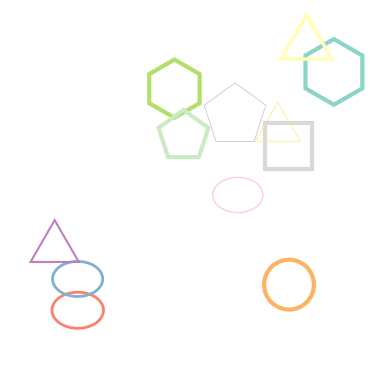[{"shape": "hexagon", "thickness": 3, "radius": 0.43, "center": [0.867, 0.813]}, {"shape": "triangle", "thickness": 2.5, "radius": 0.38, "center": [0.796, 0.885]}, {"shape": "pentagon", "thickness": 0.5, "radius": 0.42, "center": [0.611, 0.701]}, {"shape": "oval", "thickness": 2, "radius": 0.33, "center": [0.202, 0.194]}, {"shape": "oval", "thickness": 2, "radius": 0.33, "center": [0.202, 0.275]}, {"shape": "circle", "thickness": 3, "radius": 0.32, "center": [0.751, 0.261]}, {"shape": "hexagon", "thickness": 3, "radius": 0.38, "center": [0.453, 0.77]}, {"shape": "oval", "thickness": 1, "radius": 0.33, "center": [0.618, 0.494]}, {"shape": "square", "thickness": 3, "radius": 0.3, "center": [0.75, 0.621]}, {"shape": "triangle", "thickness": 1.5, "radius": 0.36, "center": [0.142, 0.356]}, {"shape": "pentagon", "thickness": 3, "radius": 0.34, "center": [0.477, 0.647]}, {"shape": "triangle", "thickness": 0.5, "radius": 0.34, "center": [0.721, 0.667]}]